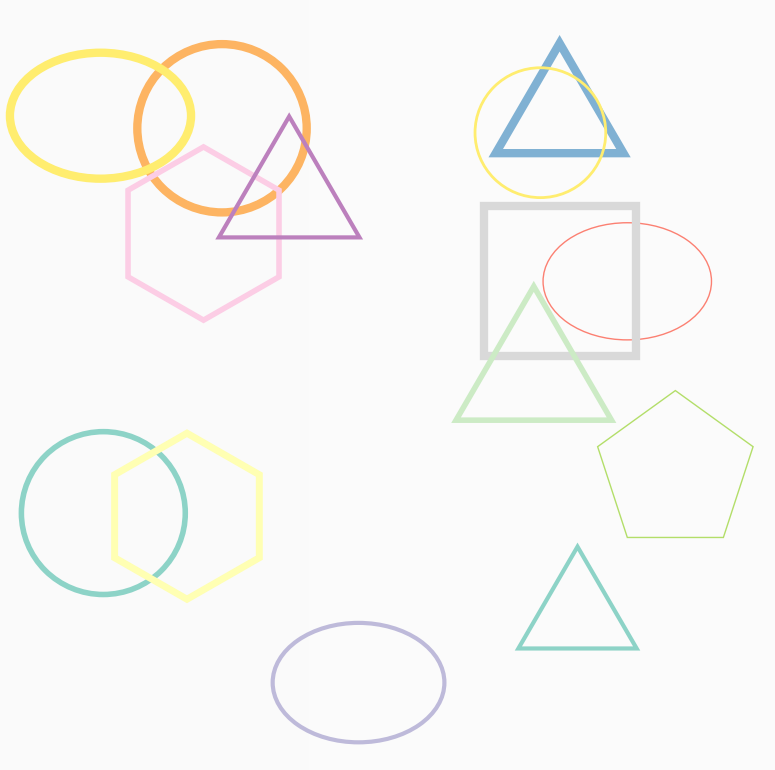[{"shape": "circle", "thickness": 2, "radius": 0.53, "center": [0.133, 0.334]}, {"shape": "triangle", "thickness": 1.5, "radius": 0.44, "center": [0.745, 0.202]}, {"shape": "hexagon", "thickness": 2.5, "radius": 0.54, "center": [0.241, 0.33]}, {"shape": "oval", "thickness": 1.5, "radius": 0.55, "center": [0.463, 0.113]}, {"shape": "oval", "thickness": 0.5, "radius": 0.54, "center": [0.809, 0.635]}, {"shape": "triangle", "thickness": 3, "radius": 0.48, "center": [0.722, 0.849]}, {"shape": "circle", "thickness": 3, "radius": 0.55, "center": [0.286, 0.833]}, {"shape": "pentagon", "thickness": 0.5, "radius": 0.53, "center": [0.871, 0.387]}, {"shape": "hexagon", "thickness": 2, "radius": 0.56, "center": [0.263, 0.697]}, {"shape": "square", "thickness": 3, "radius": 0.49, "center": [0.723, 0.635]}, {"shape": "triangle", "thickness": 1.5, "radius": 0.52, "center": [0.373, 0.744]}, {"shape": "triangle", "thickness": 2, "radius": 0.58, "center": [0.689, 0.512]}, {"shape": "oval", "thickness": 3, "radius": 0.58, "center": [0.13, 0.85]}, {"shape": "circle", "thickness": 1, "radius": 0.42, "center": [0.697, 0.828]}]